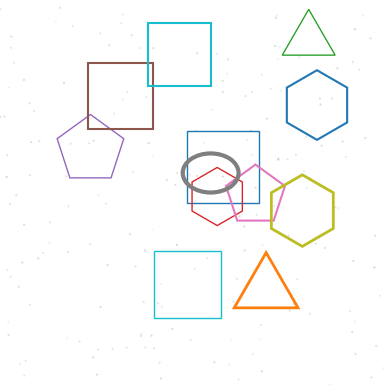[{"shape": "hexagon", "thickness": 1.5, "radius": 0.45, "center": [0.823, 0.727]}, {"shape": "square", "thickness": 1, "radius": 0.47, "center": [0.578, 0.567]}, {"shape": "triangle", "thickness": 2, "radius": 0.48, "center": [0.691, 0.248]}, {"shape": "triangle", "thickness": 1, "radius": 0.4, "center": [0.802, 0.896]}, {"shape": "hexagon", "thickness": 1, "radius": 0.38, "center": [0.564, 0.49]}, {"shape": "pentagon", "thickness": 1, "radius": 0.45, "center": [0.235, 0.612]}, {"shape": "square", "thickness": 1.5, "radius": 0.42, "center": [0.314, 0.751]}, {"shape": "pentagon", "thickness": 1.5, "radius": 0.4, "center": [0.664, 0.492]}, {"shape": "oval", "thickness": 3, "radius": 0.36, "center": [0.547, 0.551]}, {"shape": "hexagon", "thickness": 2, "radius": 0.46, "center": [0.785, 0.453]}, {"shape": "square", "thickness": 1.5, "radius": 0.41, "center": [0.467, 0.859]}, {"shape": "square", "thickness": 1, "radius": 0.44, "center": [0.487, 0.261]}]